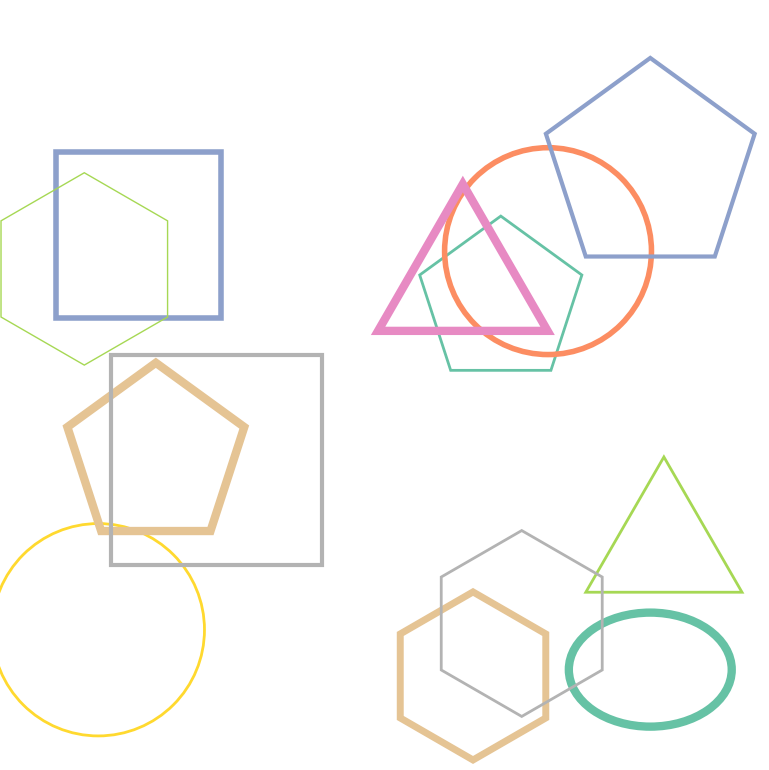[{"shape": "pentagon", "thickness": 1, "radius": 0.55, "center": [0.65, 0.609]}, {"shape": "oval", "thickness": 3, "radius": 0.53, "center": [0.845, 0.13]}, {"shape": "circle", "thickness": 2, "radius": 0.67, "center": [0.712, 0.674]}, {"shape": "pentagon", "thickness": 1.5, "radius": 0.71, "center": [0.845, 0.782]}, {"shape": "square", "thickness": 2, "radius": 0.54, "center": [0.18, 0.695]}, {"shape": "triangle", "thickness": 3, "radius": 0.64, "center": [0.601, 0.634]}, {"shape": "hexagon", "thickness": 0.5, "radius": 0.62, "center": [0.109, 0.651]}, {"shape": "triangle", "thickness": 1, "radius": 0.59, "center": [0.862, 0.289]}, {"shape": "circle", "thickness": 1, "radius": 0.69, "center": [0.128, 0.182]}, {"shape": "pentagon", "thickness": 3, "radius": 0.6, "center": [0.202, 0.408]}, {"shape": "hexagon", "thickness": 2.5, "radius": 0.55, "center": [0.614, 0.122]}, {"shape": "square", "thickness": 1.5, "radius": 0.68, "center": [0.281, 0.403]}, {"shape": "hexagon", "thickness": 1, "radius": 0.6, "center": [0.678, 0.19]}]